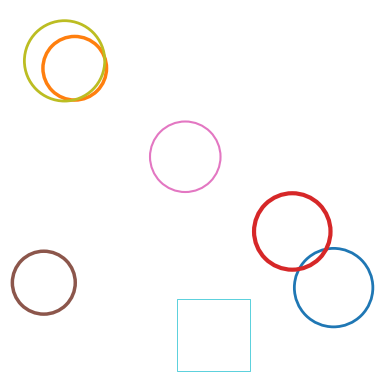[{"shape": "circle", "thickness": 2, "radius": 0.51, "center": [0.867, 0.253]}, {"shape": "circle", "thickness": 2.5, "radius": 0.41, "center": [0.194, 0.823]}, {"shape": "circle", "thickness": 3, "radius": 0.5, "center": [0.759, 0.399]}, {"shape": "circle", "thickness": 2.5, "radius": 0.41, "center": [0.114, 0.266]}, {"shape": "circle", "thickness": 1.5, "radius": 0.46, "center": [0.481, 0.593]}, {"shape": "circle", "thickness": 2, "radius": 0.52, "center": [0.168, 0.842]}, {"shape": "square", "thickness": 0.5, "radius": 0.47, "center": [0.554, 0.129]}]